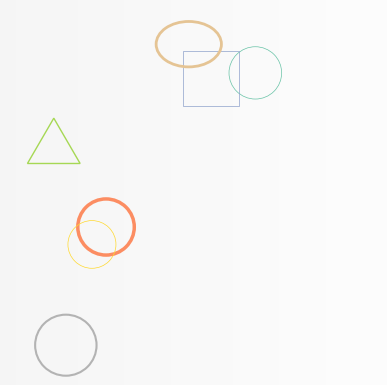[{"shape": "circle", "thickness": 0.5, "radius": 0.34, "center": [0.659, 0.811]}, {"shape": "circle", "thickness": 2.5, "radius": 0.36, "center": [0.274, 0.41]}, {"shape": "square", "thickness": 0.5, "radius": 0.36, "center": [0.544, 0.796]}, {"shape": "triangle", "thickness": 1, "radius": 0.39, "center": [0.139, 0.615]}, {"shape": "circle", "thickness": 0.5, "radius": 0.31, "center": [0.237, 0.365]}, {"shape": "oval", "thickness": 2, "radius": 0.42, "center": [0.487, 0.885]}, {"shape": "circle", "thickness": 1.5, "radius": 0.4, "center": [0.17, 0.103]}]